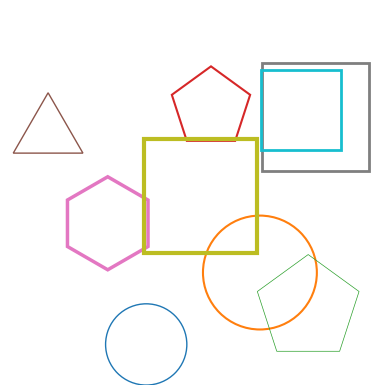[{"shape": "circle", "thickness": 1, "radius": 0.53, "center": [0.38, 0.105]}, {"shape": "circle", "thickness": 1.5, "radius": 0.74, "center": [0.675, 0.292]}, {"shape": "pentagon", "thickness": 0.5, "radius": 0.69, "center": [0.8, 0.2]}, {"shape": "pentagon", "thickness": 1.5, "radius": 0.53, "center": [0.548, 0.721]}, {"shape": "triangle", "thickness": 1, "radius": 0.52, "center": [0.125, 0.655]}, {"shape": "hexagon", "thickness": 2.5, "radius": 0.6, "center": [0.28, 0.42]}, {"shape": "square", "thickness": 2, "radius": 0.7, "center": [0.819, 0.696]}, {"shape": "square", "thickness": 3, "radius": 0.74, "center": [0.521, 0.491]}, {"shape": "square", "thickness": 2, "radius": 0.52, "center": [0.782, 0.714]}]